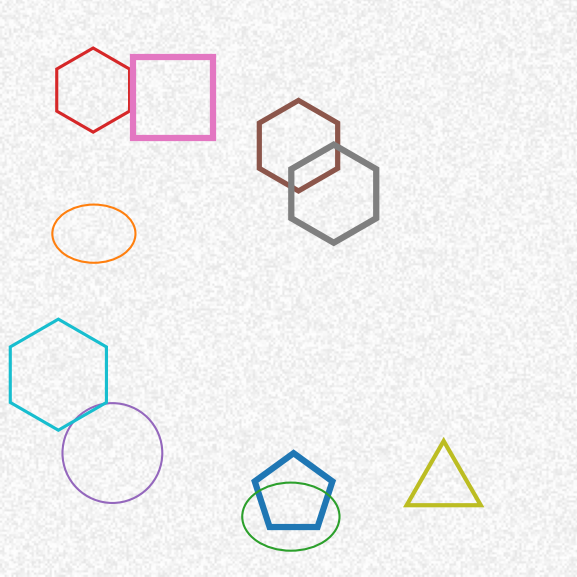[{"shape": "pentagon", "thickness": 3, "radius": 0.35, "center": [0.508, 0.144]}, {"shape": "oval", "thickness": 1, "radius": 0.36, "center": [0.163, 0.595]}, {"shape": "oval", "thickness": 1, "radius": 0.42, "center": [0.504, 0.104]}, {"shape": "hexagon", "thickness": 1.5, "radius": 0.36, "center": [0.161, 0.843]}, {"shape": "circle", "thickness": 1, "radius": 0.43, "center": [0.195, 0.215]}, {"shape": "hexagon", "thickness": 2.5, "radius": 0.39, "center": [0.517, 0.747]}, {"shape": "square", "thickness": 3, "radius": 0.35, "center": [0.3, 0.83]}, {"shape": "hexagon", "thickness": 3, "radius": 0.42, "center": [0.578, 0.664]}, {"shape": "triangle", "thickness": 2, "radius": 0.37, "center": [0.768, 0.161]}, {"shape": "hexagon", "thickness": 1.5, "radius": 0.48, "center": [0.101, 0.35]}]